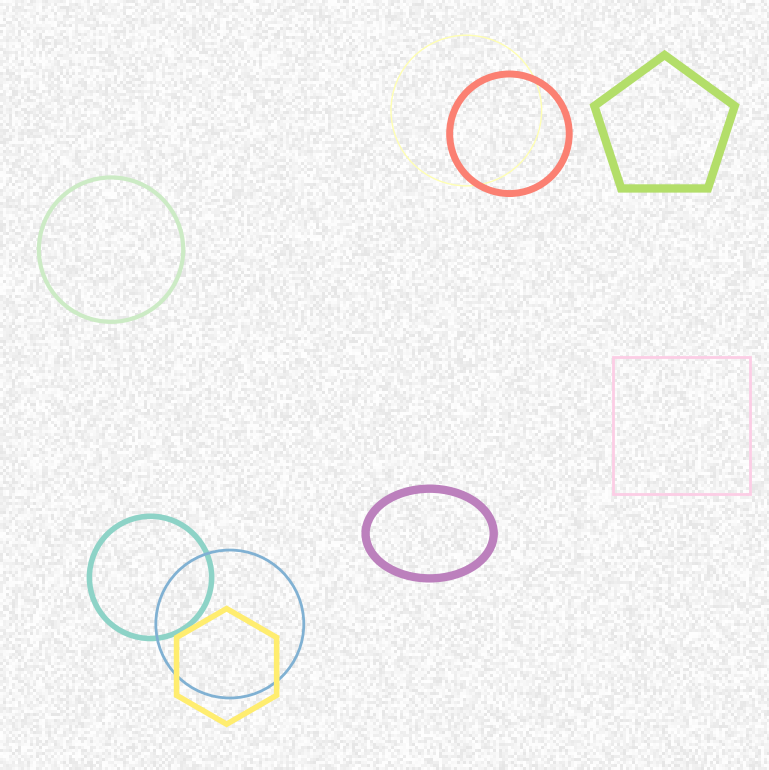[{"shape": "circle", "thickness": 2, "radius": 0.4, "center": [0.195, 0.25]}, {"shape": "circle", "thickness": 0.5, "radius": 0.49, "center": [0.606, 0.856]}, {"shape": "circle", "thickness": 2.5, "radius": 0.39, "center": [0.662, 0.826]}, {"shape": "circle", "thickness": 1, "radius": 0.48, "center": [0.298, 0.19]}, {"shape": "pentagon", "thickness": 3, "radius": 0.48, "center": [0.863, 0.833]}, {"shape": "square", "thickness": 1, "radius": 0.44, "center": [0.885, 0.447]}, {"shape": "oval", "thickness": 3, "radius": 0.42, "center": [0.558, 0.307]}, {"shape": "circle", "thickness": 1.5, "radius": 0.47, "center": [0.144, 0.676]}, {"shape": "hexagon", "thickness": 2, "radius": 0.38, "center": [0.294, 0.135]}]